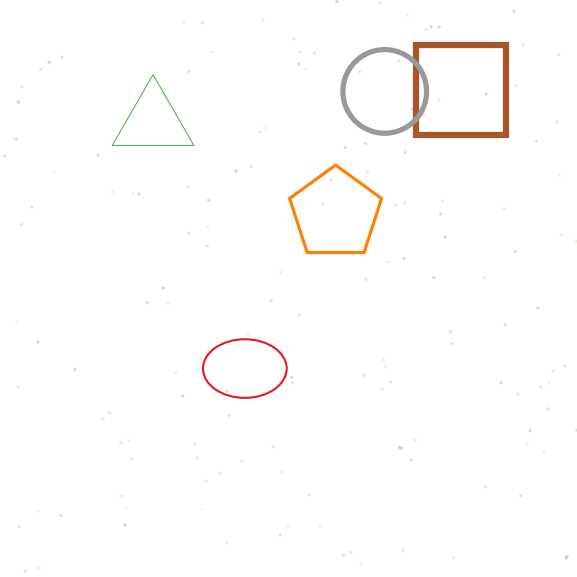[{"shape": "oval", "thickness": 1, "radius": 0.36, "center": [0.424, 0.361]}, {"shape": "triangle", "thickness": 0.5, "radius": 0.41, "center": [0.265, 0.788]}, {"shape": "pentagon", "thickness": 1.5, "radius": 0.42, "center": [0.581, 0.63]}, {"shape": "square", "thickness": 3, "radius": 0.39, "center": [0.799, 0.843]}, {"shape": "circle", "thickness": 2.5, "radius": 0.36, "center": [0.666, 0.841]}]